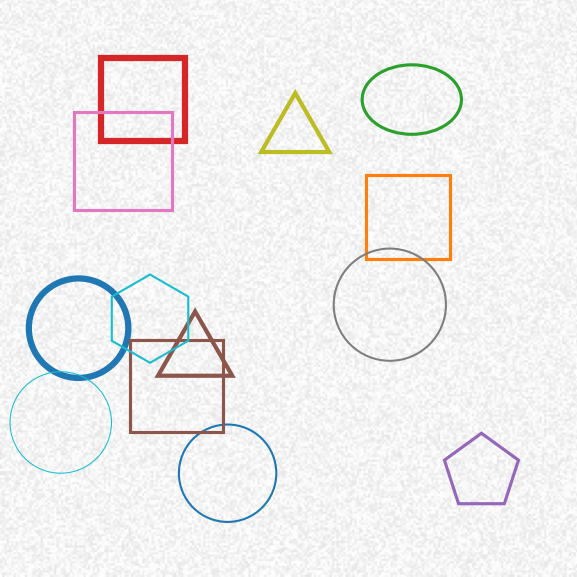[{"shape": "circle", "thickness": 3, "radius": 0.43, "center": [0.136, 0.431]}, {"shape": "circle", "thickness": 1, "radius": 0.42, "center": [0.394, 0.18]}, {"shape": "square", "thickness": 1.5, "radius": 0.36, "center": [0.706, 0.624]}, {"shape": "oval", "thickness": 1.5, "radius": 0.43, "center": [0.713, 0.827]}, {"shape": "square", "thickness": 3, "radius": 0.36, "center": [0.248, 0.826]}, {"shape": "pentagon", "thickness": 1.5, "radius": 0.34, "center": [0.834, 0.181]}, {"shape": "triangle", "thickness": 2, "radius": 0.37, "center": [0.338, 0.386]}, {"shape": "square", "thickness": 1.5, "radius": 0.4, "center": [0.306, 0.331]}, {"shape": "square", "thickness": 1.5, "radius": 0.42, "center": [0.213, 0.72]}, {"shape": "circle", "thickness": 1, "radius": 0.49, "center": [0.675, 0.472]}, {"shape": "triangle", "thickness": 2, "radius": 0.34, "center": [0.511, 0.77]}, {"shape": "hexagon", "thickness": 1, "radius": 0.38, "center": [0.26, 0.447]}, {"shape": "circle", "thickness": 0.5, "radius": 0.44, "center": [0.105, 0.268]}]